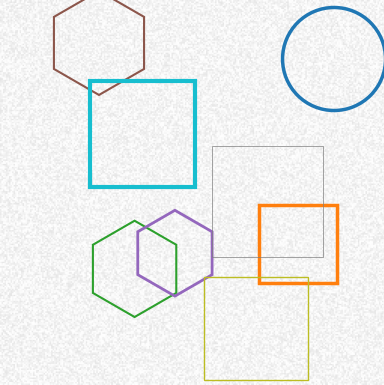[{"shape": "circle", "thickness": 2.5, "radius": 0.67, "center": [0.868, 0.847]}, {"shape": "square", "thickness": 2.5, "radius": 0.5, "center": [0.774, 0.366]}, {"shape": "hexagon", "thickness": 1.5, "radius": 0.63, "center": [0.35, 0.302]}, {"shape": "hexagon", "thickness": 2, "radius": 0.56, "center": [0.454, 0.342]}, {"shape": "hexagon", "thickness": 1.5, "radius": 0.68, "center": [0.257, 0.889]}, {"shape": "square", "thickness": 0.5, "radius": 0.72, "center": [0.695, 0.477]}, {"shape": "square", "thickness": 1, "radius": 0.67, "center": [0.664, 0.147]}, {"shape": "square", "thickness": 3, "radius": 0.69, "center": [0.37, 0.652]}]